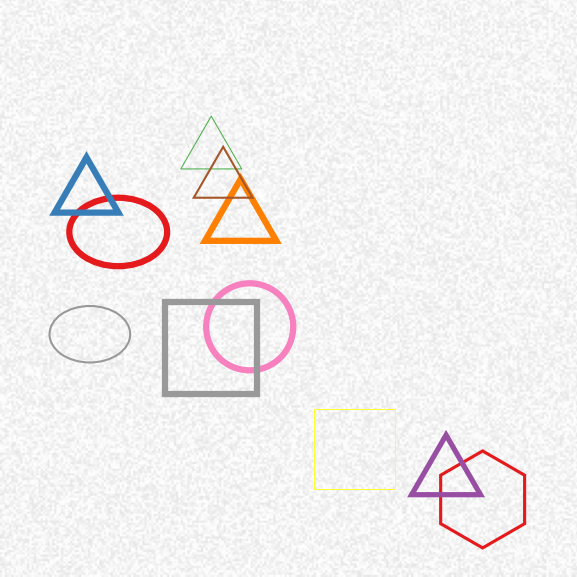[{"shape": "oval", "thickness": 3, "radius": 0.42, "center": [0.205, 0.597]}, {"shape": "hexagon", "thickness": 1.5, "radius": 0.42, "center": [0.836, 0.134]}, {"shape": "triangle", "thickness": 3, "radius": 0.32, "center": [0.15, 0.663]}, {"shape": "triangle", "thickness": 0.5, "radius": 0.3, "center": [0.366, 0.737]}, {"shape": "triangle", "thickness": 2.5, "radius": 0.34, "center": [0.772, 0.177]}, {"shape": "triangle", "thickness": 3, "radius": 0.36, "center": [0.417, 0.618]}, {"shape": "square", "thickness": 0.5, "radius": 0.35, "center": [0.614, 0.222]}, {"shape": "triangle", "thickness": 1, "radius": 0.29, "center": [0.386, 0.686]}, {"shape": "circle", "thickness": 3, "radius": 0.38, "center": [0.432, 0.433]}, {"shape": "square", "thickness": 3, "radius": 0.4, "center": [0.365, 0.397]}, {"shape": "oval", "thickness": 1, "radius": 0.35, "center": [0.156, 0.42]}]